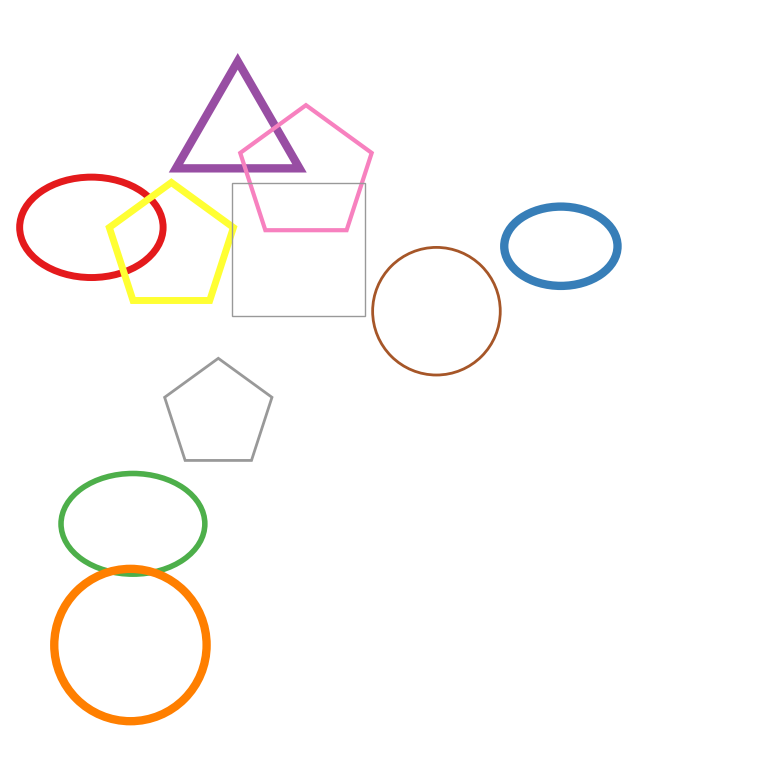[{"shape": "oval", "thickness": 2.5, "radius": 0.47, "center": [0.119, 0.705]}, {"shape": "oval", "thickness": 3, "radius": 0.37, "center": [0.728, 0.68]}, {"shape": "oval", "thickness": 2, "radius": 0.47, "center": [0.173, 0.32]}, {"shape": "triangle", "thickness": 3, "radius": 0.46, "center": [0.309, 0.828]}, {"shape": "circle", "thickness": 3, "radius": 0.49, "center": [0.169, 0.162]}, {"shape": "pentagon", "thickness": 2.5, "radius": 0.42, "center": [0.223, 0.678]}, {"shape": "circle", "thickness": 1, "radius": 0.41, "center": [0.567, 0.596]}, {"shape": "pentagon", "thickness": 1.5, "radius": 0.45, "center": [0.397, 0.774]}, {"shape": "pentagon", "thickness": 1, "radius": 0.37, "center": [0.284, 0.461]}, {"shape": "square", "thickness": 0.5, "radius": 0.43, "center": [0.388, 0.676]}]